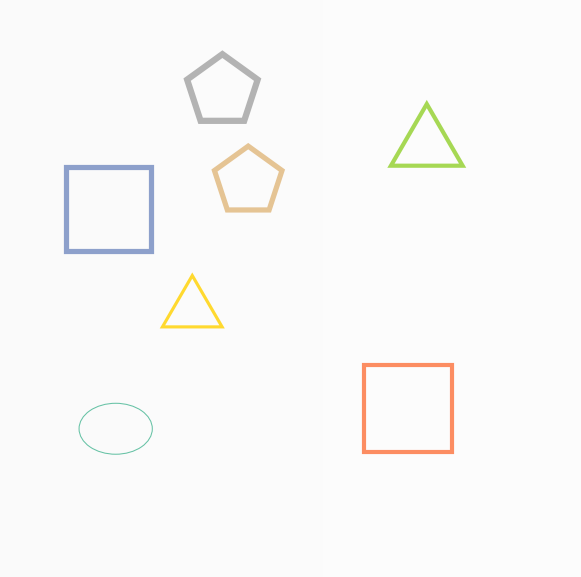[{"shape": "oval", "thickness": 0.5, "radius": 0.32, "center": [0.199, 0.257]}, {"shape": "square", "thickness": 2, "radius": 0.38, "center": [0.702, 0.292]}, {"shape": "square", "thickness": 2.5, "radius": 0.36, "center": [0.186, 0.638]}, {"shape": "triangle", "thickness": 2, "radius": 0.36, "center": [0.734, 0.748]}, {"shape": "triangle", "thickness": 1.5, "radius": 0.3, "center": [0.331, 0.463]}, {"shape": "pentagon", "thickness": 2.5, "radius": 0.31, "center": [0.427, 0.685]}, {"shape": "pentagon", "thickness": 3, "radius": 0.32, "center": [0.383, 0.842]}]